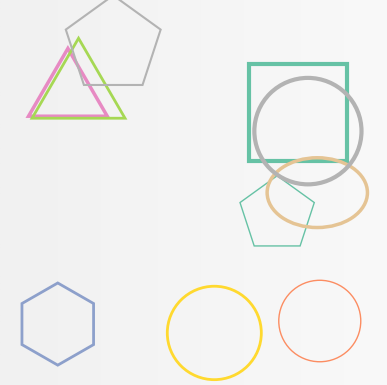[{"shape": "pentagon", "thickness": 1, "radius": 0.5, "center": [0.715, 0.443]}, {"shape": "square", "thickness": 3, "radius": 0.63, "center": [0.769, 0.708]}, {"shape": "circle", "thickness": 1, "radius": 0.53, "center": [0.825, 0.166]}, {"shape": "hexagon", "thickness": 2, "radius": 0.53, "center": [0.149, 0.158]}, {"shape": "triangle", "thickness": 2.5, "radius": 0.59, "center": [0.175, 0.757]}, {"shape": "triangle", "thickness": 2, "radius": 0.69, "center": [0.203, 0.762]}, {"shape": "circle", "thickness": 2, "radius": 0.61, "center": [0.553, 0.135]}, {"shape": "oval", "thickness": 2.5, "radius": 0.65, "center": [0.819, 0.5]}, {"shape": "circle", "thickness": 3, "radius": 0.69, "center": [0.795, 0.659]}, {"shape": "pentagon", "thickness": 1.5, "radius": 0.64, "center": [0.292, 0.883]}]